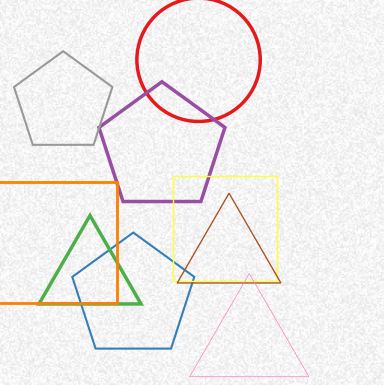[{"shape": "circle", "thickness": 2.5, "radius": 0.8, "center": [0.516, 0.845]}, {"shape": "pentagon", "thickness": 1.5, "radius": 0.83, "center": [0.346, 0.229]}, {"shape": "triangle", "thickness": 2.5, "radius": 0.77, "center": [0.234, 0.287]}, {"shape": "pentagon", "thickness": 2.5, "radius": 0.86, "center": [0.421, 0.616]}, {"shape": "square", "thickness": 2, "radius": 0.79, "center": [0.147, 0.371]}, {"shape": "square", "thickness": 1, "radius": 0.68, "center": [0.585, 0.407]}, {"shape": "triangle", "thickness": 1, "radius": 0.78, "center": [0.595, 0.343]}, {"shape": "triangle", "thickness": 0.5, "radius": 0.89, "center": [0.647, 0.111]}, {"shape": "pentagon", "thickness": 1.5, "radius": 0.67, "center": [0.164, 0.733]}]